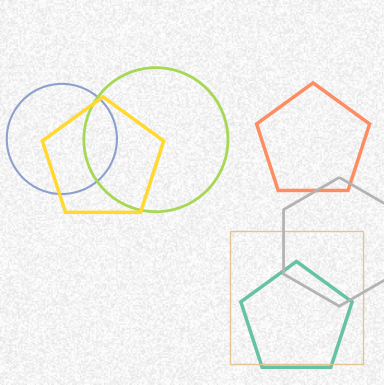[{"shape": "pentagon", "thickness": 2.5, "radius": 0.76, "center": [0.77, 0.169]}, {"shape": "pentagon", "thickness": 2.5, "radius": 0.77, "center": [0.813, 0.63]}, {"shape": "circle", "thickness": 1.5, "radius": 0.72, "center": [0.161, 0.639]}, {"shape": "circle", "thickness": 2, "radius": 0.94, "center": [0.405, 0.637]}, {"shape": "pentagon", "thickness": 2.5, "radius": 0.83, "center": [0.268, 0.583]}, {"shape": "square", "thickness": 1, "radius": 0.86, "center": [0.77, 0.227]}, {"shape": "hexagon", "thickness": 2, "radius": 0.84, "center": [0.881, 0.372]}]